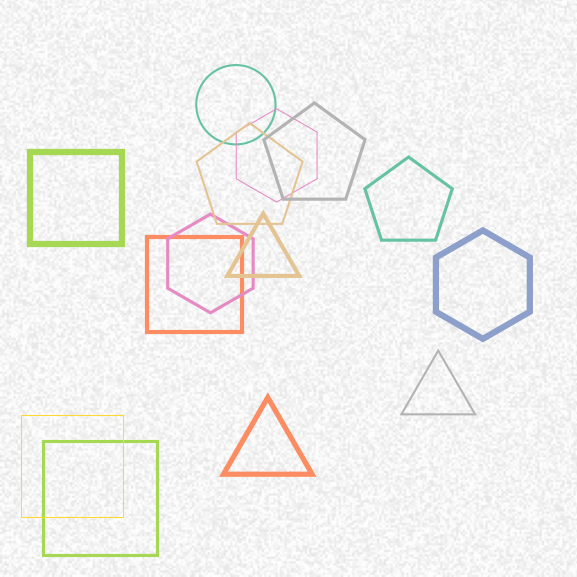[{"shape": "pentagon", "thickness": 1.5, "radius": 0.4, "center": [0.707, 0.648]}, {"shape": "circle", "thickness": 1, "radius": 0.34, "center": [0.408, 0.818]}, {"shape": "triangle", "thickness": 2.5, "radius": 0.44, "center": [0.464, 0.222]}, {"shape": "square", "thickness": 2, "radius": 0.41, "center": [0.337, 0.506]}, {"shape": "hexagon", "thickness": 3, "radius": 0.47, "center": [0.836, 0.506]}, {"shape": "hexagon", "thickness": 1.5, "radius": 0.43, "center": [0.364, 0.543]}, {"shape": "hexagon", "thickness": 0.5, "radius": 0.4, "center": [0.479, 0.73]}, {"shape": "square", "thickness": 3, "radius": 0.4, "center": [0.132, 0.657]}, {"shape": "square", "thickness": 1.5, "radius": 0.5, "center": [0.173, 0.137]}, {"shape": "square", "thickness": 0.5, "radius": 0.44, "center": [0.125, 0.192]}, {"shape": "triangle", "thickness": 2, "radius": 0.36, "center": [0.456, 0.557]}, {"shape": "pentagon", "thickness": 1, "radius": 0.48, "center": [0.432, 0.69]}, {"shape": "triangle", "thickness": 1, "radius": 0.37, "center": [0.759, 0.318]}, {"shape": "pentagon", "thickness": 1.5, "radius": 0.46, "center": [0.545, 0.729]}]